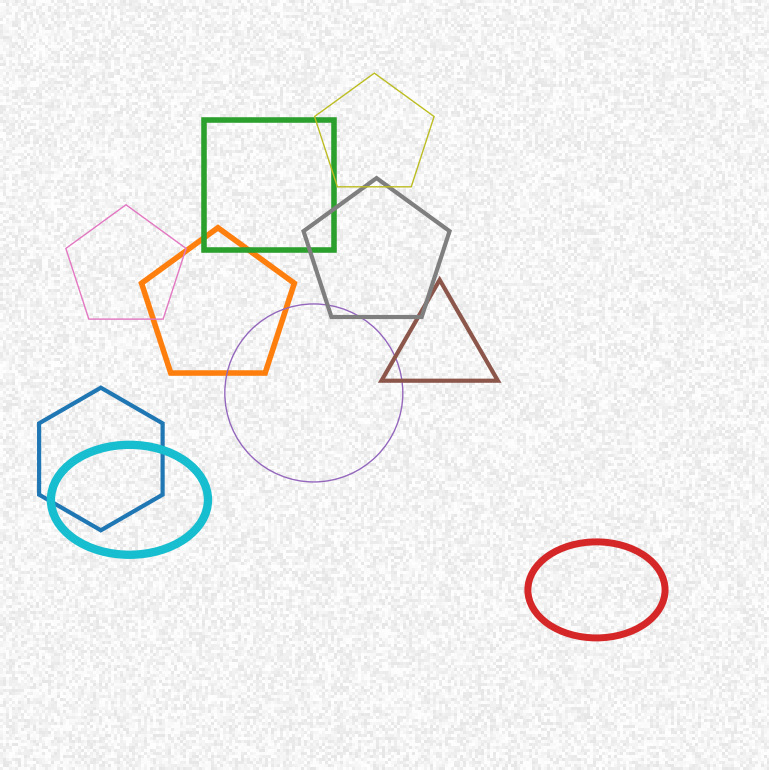[{"shape": "hexagon", "thickness": 1.5, "radius": 0.46, "center": [0.131, 0.404]}, {"shape": "pentagon", "thickness": 2, "radius": 0.52, "center": [0.283, 0.6]}, {"shape": "square", "thickness": 2, "radius": 0.42, "center": [0.35, 0.76]}, {"shape": "oval", "thickness": 2.5, "radius": 0.45, "center": [0.775, 0.234]}, {"shape": "circle", "thickness": 0.5, "radius": 0.58, "center": [0.408, 0.49]}, {"shape": "triangle", "thickness": 1.5, "radius": 0.44, "center": [0.571, 0.549]}, {"shape": "pentagon", "thickness": 0.5, "radius": 0.41, "center": [0.164, 0.652]}, {"shape": "pentagon", "thickness": 1.5, "radius": 0.5, "center": [0.489, 0.669]}, {"shape": "pentagon", "thickness": 0.5, "radius": 0.41, "center": [0.486, 0.823]}, {"shape": "oval", "thickness": 3, "radius": 0.51, "center": [0.168, 0.351]}]